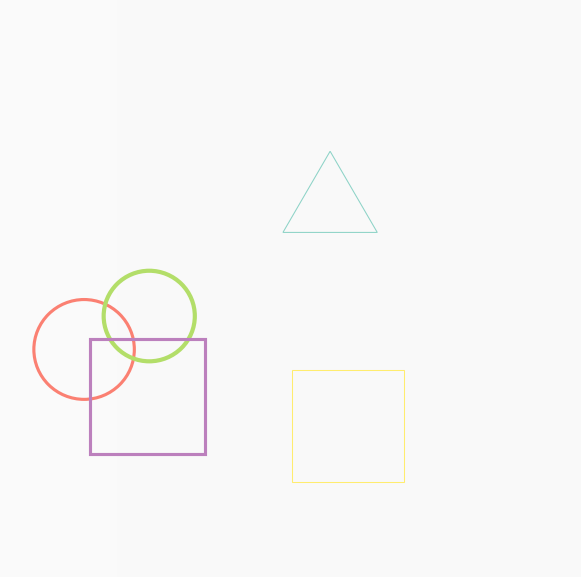[{"shape": "triangle", "thickness": 0.5, "radius": 0.47, "center": [0.568, 0.644]}, {"shape": "circle", "thickness": 1.5, "radius": 0.43, "center": [0.145, 0.394]}, {"shape": "circle", "thickness": 2, "radius": 0.39, "center": [0.257, 0.452]}, {"shape": "square", "thickness": 1.5, "radius": 0.5, "center": [0.254, 0.313]}, {"shape": "square", "thickness": 0.5, "radius": 0.48, "center": [0.598, 0.262]}]